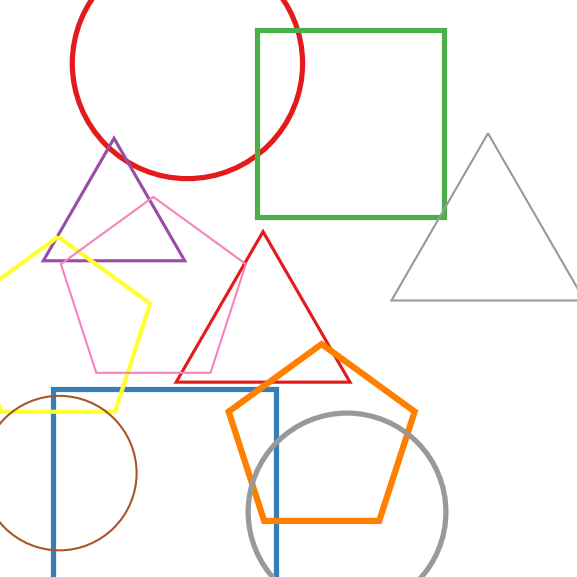[{"shape": "triangle", "thickness": 1.5, "radius": 0.87, "center": [0.456, 0.424]}, {"shape": "circle", "thickness": 2.5, "radius": 1.0, "center": [0.325, 0.889]}, {"shape": "square", "thickness": 2.5, "radius": 0.97, "center": [0.285, 0.133]}, {"shape": "square", "thickness": 2.5, "radius": 0.81, "center": [0.607, 0.785]}, {"shape": "triangle", "thickness": 1.5, "radius": 0.71, "center": [0.197, 0.618]}, {"shape": "pentagon", "thickness": 3, "radius": 0.85, "center": [0.557, 0.234]}, {"shape": "pentagon", "thickness": 2, "radius": 0.84, "center": [0.101, 0.422]}, {"shape": "circle", "thickness": 1, "radius": 0.67, "center": [0.103, 0.18]}, {"shape": "pentagon", "thickness": 1, "radius": 0.84, "center": [0.266, 0.49]}, {"shape": "triangle", "thickness": 1, "radius": 0.97, "center": [0.845, 0.575]}, {"shape": "circle", "thickness": 2.5, "radius": 0.86, "center": [0.601, 0.113]}]